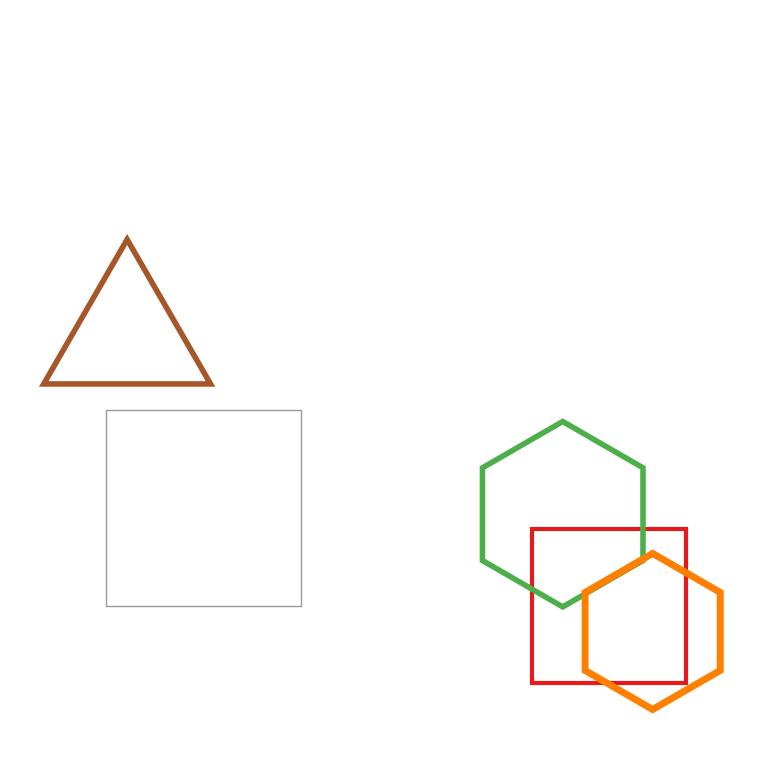[{"shape": "square", "thickness": 1.5, "radius": 0.5, "center": [0.791, 0.213]}, {"shape": "hexagon", "thickness": 2, "radius": 0.6, "center": [0.731, 0.332]}, {"shape": "hexagon", "thickness": 2.5, "radius": 0.51, "center": [0.848, 0.18]}, {"shape": "triangle", "thickness": 2, "radius": 0.63, "center": [0.165, 0.564]}, {"shape": "square", "thickness": 0.5, "radius": 0.63, "center": [0.264, 0.34]}]